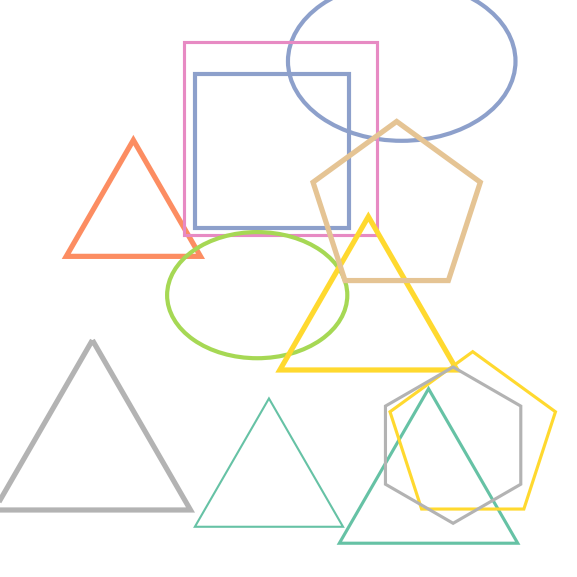[{"shape": "triangle", "thickness": 1.5, "radius": 0.89, "center": [0.742, 0.148]}, {"shape": "triangle", "thickness": 1, "radius": 0.74, "center": [0.466, 0.161]}, {"shape": "triangle", "thickness": 2.5, "radius": 0.67, "center": [0.231, 0.622]}, {"shape": "oval", "thickness": 2, "radius": 0.98, "center": [0.696, 0.893]}, {"shape": "square", "thickness": 2, "radius": 0.67, "center": [0.472, 0.737]}, {"shape": "square", "thickness": 1.5, "radius": 0.83, "center": [0.486, 0.759]}, {"shape": "oval", "thickness": 2, "radius": 0.78, "center": [0.445, 0.488]}, {"shape": "pentagon", "thickness": 1.5, "radius": 0.75, "center": [0.819, 0.24]}, {"shape": "triangle", "thickness": 2.5, "radius": 0.89, "center": [0.638, 0.447]}, {"shape": "pentagon", "thickness": 2.5, "radius": 0.76, "center": [0.687, 0.637]}, {"shape": "hexagon", "thickness": 1.5, "radius": 0.68, "center": [0.785, 0.228]}, {"shape": "triangle", "thickness": 2.5, "radius": 0.98, "center": [0.16, 0.214]}]